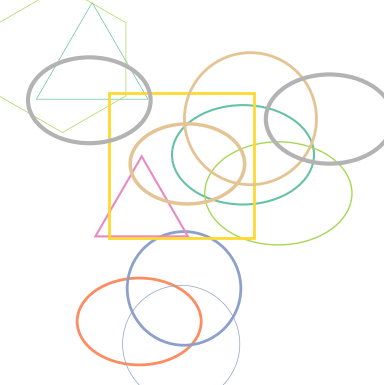[{"shape": "oval", "thickness": 1.5, "radius": 0.92, "center": [0.631, 0.598]}, {"shape": "triangle", "thickness": 0.5, "radius": 0.84, "center": [0.239, 0.826]}, {"shape": "oval", "thickness": 2, "radius": 0.81, "center": [0.361, 0.165]}, {"shape": "circle", "thickness": 0.5, "radius": 0.76, "center": [0.471, 0.107]}, {"shape": "circle", "thickness": 2, "radius": 0.74, "center": [0.478, 0.251]}, {"shape": "triangle", "thickness": 1.5, "radius": 0.69, "center": [0.368, 0.455]}, {"shape": "oval", "thickness": 1, "radius": 0.96, "center": [0.723, 0.498]}, {"shape": "hexagon", "thickness": 0.5, "radius": 0.95, "center": [0.162, 0.846]}, {"shape": "square", "thickness": 2, "radius": 0.94, "center": [0.472, 0.57]}, {"shape": "circle", "thickness": 2, "radius": 0.86, "center": [0.651, 0.692]}, {"shape": "oval", "thickness": 2.5, "radius": 0.74, "center": [0.487, 0.574]}, {"shape": "oval", "thickness": 3, "radius": 0.83, "center": [0.856, 0.691]}, {"shape": "oval", "thickness": 3, "radius": 0.8, "center": [0.232, 0.74]}]